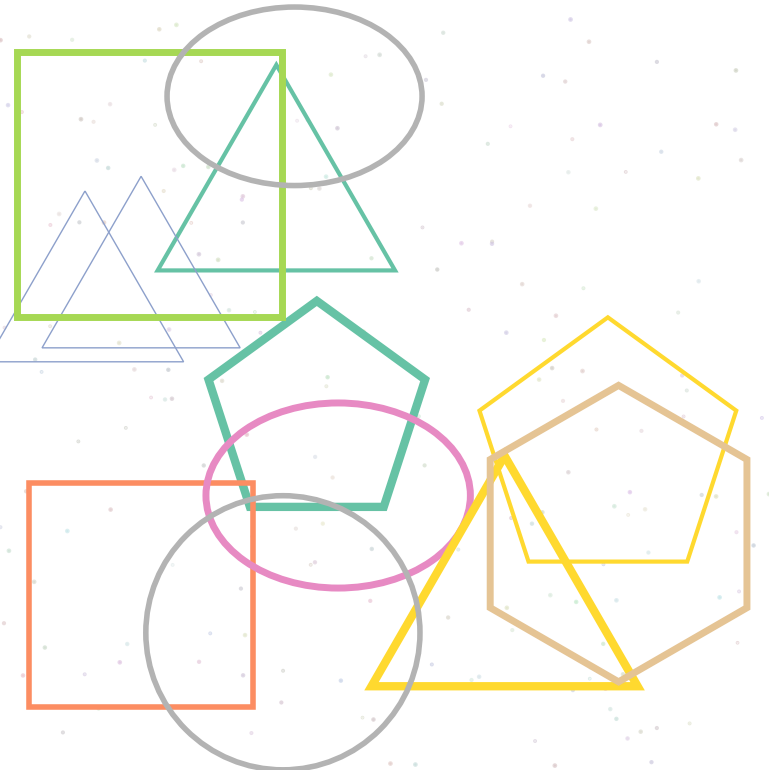[{"shape": "triangle", "thickness": 1.5, "radius": 0.89, "center": [0.359, 0.738]}, {"shape": "pentagon", "thickness": 3, "radius": 0.74, "center": [0.411, 0.461]}, {"shape": "square", "thickness": 2, "radius": 0.73, "center": [0.183, 0.227]}, {"shape": "triangle", "thickness": 0.5, "radius": 0.74, "center": [0.11, 0.604]}, {"shape": "triangle", "thickness": 0.5, "radius": 0.74, "center": [0.183, 0.623]}, {"shape": "oval", "thickness": 2.5, "radius": 0.86, "center": [0.439, 0.356]}, {"shape": "square", "thickness": 2.5, "radius": 0.86, "center": [0.194, 0.76]}, {"shape": "triangle", "thickness": 3, "radius": 1.0, "center": [0.655, 0.209]}, {"shape": "pentagon", "thickness": 1.5, "radius": 0.88, "center": [0.789, 0.413]}, {"shape": "hexagon", "thickness": 2.5, "radius": 0.96, "center": [0.803, 0.307]}, {"shape": "circle", "thickness": 2, "radius": 0.89, "center": [0.367, 0.178]}, {"shape": "oval", "thickness": 2, "radius": 0.83, "center": [0.383, 0.875]}]